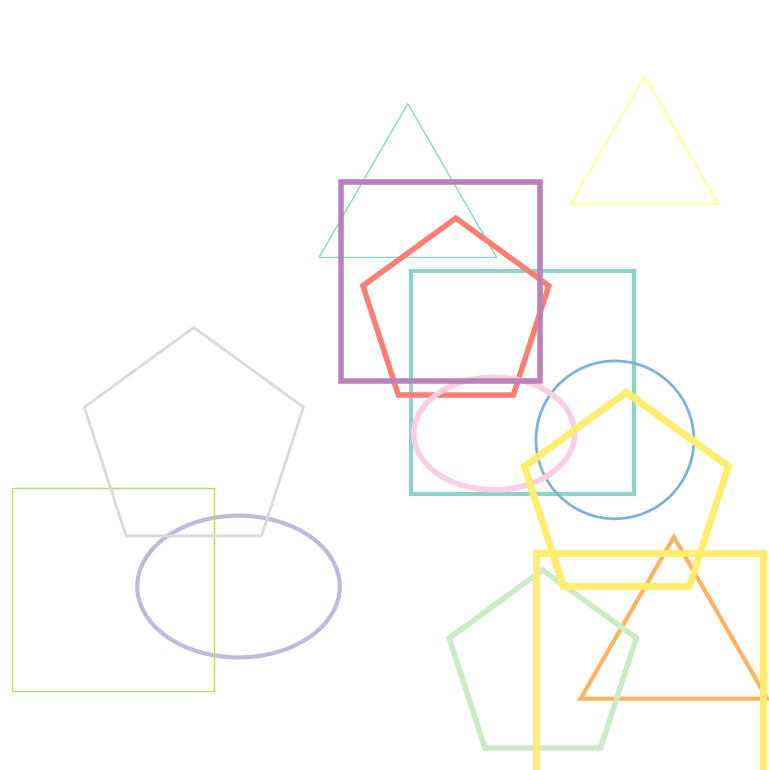[{"shape": "triangle", "thickness": 0.5, "radius": 0.67, "center": [0.53, 0.732]}, {"shape": "square", "thickness": 1.5, "radius": 0.72, "center": [0.678, 0.503]}, {"shape": "triangle", "thickness": 1, "radius": 0.55, "center": [0.837, 0.79]}, {"shape": "oval", "thickness": 1.5, "radius": 0.66, "center": [0.31, 0.238]}, {"shape": "pentagon", "thickness": 2, "radius": 0.63, "center": [0.592, 0.59]}, {"shape": "circle", "thickness": 1, "radius": 0.51, "center": [0.799, 0.429]}, {"shape": "triangle", "thickness": 1.5, "radius": 0.7, "center": [0.875, 0.163]}, {"shape": "square", "thickness": 0.5, "radius": 0.66, "center": [0.147, 0.235]}, {"shape": "oval", "thickness": 2, "radius": 0.52, "center": [0.642, 0.437]}, {"shape": "pentagon", "thickness": 1, "radius": 0.75, "center": [0.252, 0.425]}, {"shape": "square", "thickness": 2, "radius": 0.65, "center": [0.572, 0.635]}, {"shape": "pentagon", "thickness": 2, "radius": 0.64, "center": [0.705, 0.132]}, {"shape": "pentagon", "thickness": 2.5, "radius": 0.7, "center": [0.813, 0.351]}, {"shape": "square", "thickness": 2.5, "radius": 0.74, "center": [0.843, 0.134]}]